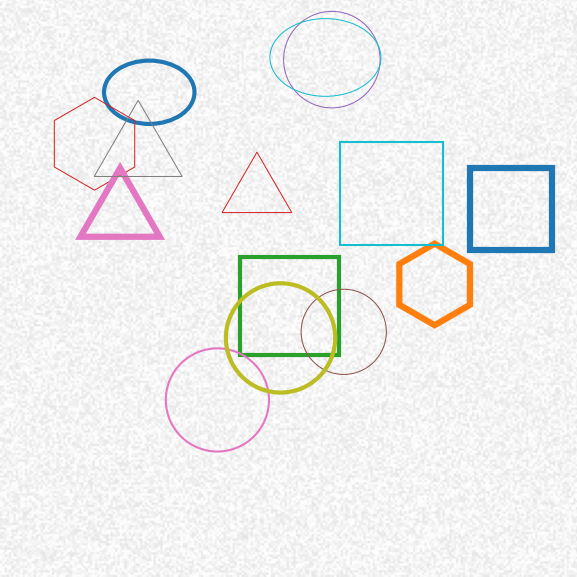[{"shape": "oval", "thickness": 2, "radius": 0.39, "center": [0.258, 0.839]}, {"shape": "square", "thickness": 3, "radius": 0.35, "center": [0.885, 0.638]}, {"shape": "hexagon", "thickness": 3, "radius": 0.35, "center": [0.753, 0.507]}, {"shape": "square", "thickness": 2, "radius": 0.43, "center": [0.501, 0.469]}, {"shape": "hexagon", "thickness": 0.5, "radius": 0.4, "center": [0.164, 0.75]}, {"shape": "triangle", "thickness": 0.5, "radius": 0.35, "center": [0.445, 0.666]}, {"shape": "circle", "thickness": 0.5, "radius": 0.42, "center": [0.575, 0.896]}, {"shape": "circle", "thickness": 0.5, "radius": 0.37, "center": [0.595, 0.425]}, {"shape": "circle", "thickness": 1, "radius": 0.45, "center": [0.376, 0.307]}, {"shape": "triangle", "thickness": 3, "radius": 0.4, "center": [0.208, 0.629]}, {"shape": "triangle", "thickness": 0.5, "radius": 0.44, "center": [0.239, 0.738]}, {"shape": "circle", "thickness": 2, "radius": 0.47, "center": [0.486, 0.414]}, {"shape": "square", "thickness": 1, "radius": 0.45, "center": [0.678, 0.664]}, {"shape": "oval", "thickness": 0.5, "radius": 0.48, "center": [0.563, 0.9]}]